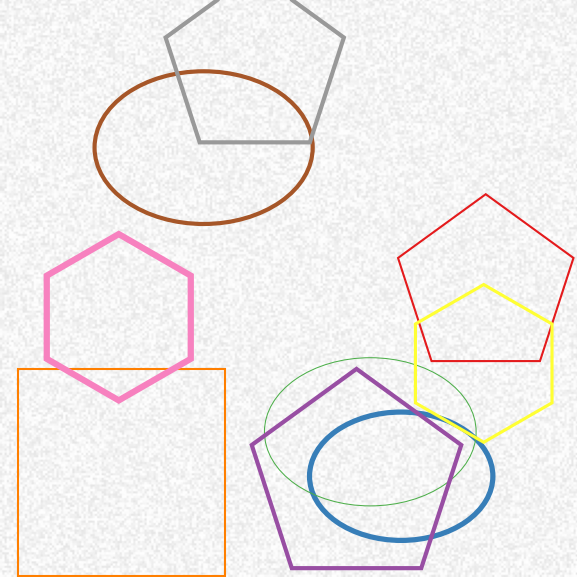[{"shape": "pentagon", "thickness": 1, "radius": 0.8, "center": [0.841, 0.503]}, {"shape": "oval", "thickness": 2.5, "radius": 0.79, "center": [0.695, 0.174]}, {"shape": "oval", "thickness": 0.5, "radius": 0.92, "center": [0.641, 0.251]}, {"shape": "pentagon", "thickness": 2, "radius": 0.95, "center": [0.617, 0.17]}, {"shape": "square", "thickness": 1, "radius": 0.9, "center": [0.211, 0.181]}, {"shape": "hexagon", "thickness": 1.5, "radius": 0.68, "center": [0.838, 0.37]}, {"shape": "oval", "thickness": 2, "radius": 0.94, "center": [0.353, 0.743]}, {"shape": "hexagon", "thickness": 3, "radius": 0.72, "center": [0.206, 0.45]}, {"shape": "pentagon", "thickness": 2, "radius": 0.81, "center": [0.441, 0.884]}]